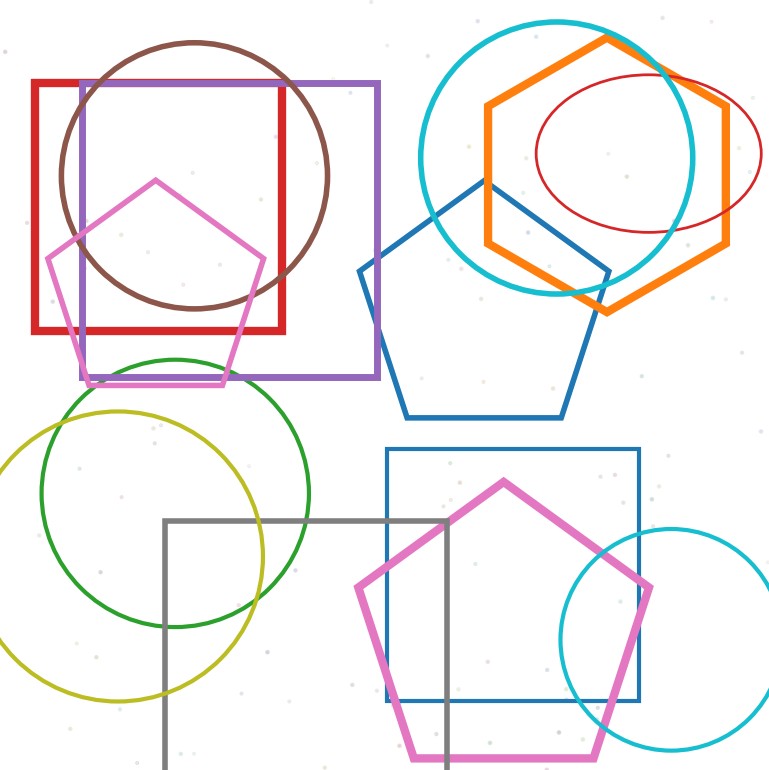[{"shape": "square", "thickness": 1.5, "radius": 0.82, "center": [0.666, 0.253]}, {"shape": "pentagon", "thickness": 2, "radius": 0.85, "center": [0.629, 0.595]}, {"shape": "hexagon", "thickness": 3, "radius": 0.89, "center": [0.788, 0.773]}, {"shape": "circle", "thickness": 1.5, "radius": 0.87, "center": [0.228, 0.359]}, {"shape": "oval", "thickness": 1, "radius": 0.73, "center": [0.842, 0.801]}, {"shape": "square", "thickness": 3, "radius": 0.8, "center": [0.206, 0.731]}, {"shape": "square", "thickness": 2.5, "radius": 0.96, "center": [0.298, 0.701]}, {"shape": "circle", "thickness": 2, "radius": 0.86, "center": [0.253, 0.772]}, {"shape": "pentagon", "thickness": 3, "radius": 0.99, "center": [0.654, 0.176]}, {"shape": "pentagon", "thickness": 2, "radius": 0.74, "center": [0.202, 0.619]}, {"shape": "square", "thickness": 2, "radius": 0.91, "center": [0.398, 0.141]}, {"shape": "circle", "thickness": 1.5, "radius": 0.94, "center": [0.153, 0.277]}, {"shape": "circle", "thickness": 2, "radius": 0.88, "center": [0.723, 0.795]}, {"shape": "circle", "thickness": 1.5, "radius": 0.72, "center": [0.872, 0.169]}]